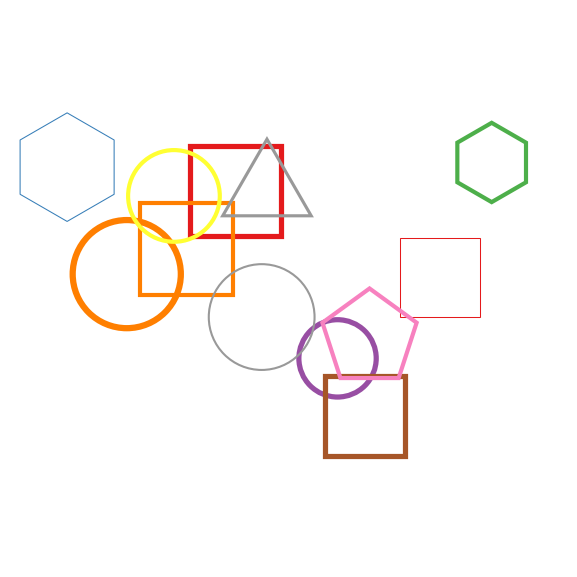[{"shape": "square", "thickness": 0.5, "radius": 0.34, "center": [0.762, 0.519]}, {"shape": "square", "thickness": 2.5, "radius": 0.39, "center": [0.407, 0.668]}, {"shape": "hexagon", "thickness": 0.5, "radius": 0.47, "center": [0.116, 0.71]}, {"shape": "hexagon", "thickness": 2, "radius": 0.34, "center": [0.851, 0.718]}, {"shape": "circle", "thickness": 2.5, "radius": 0.33, "center": [0.584, 0.379]}, {"shape": "square", "thickness": 2, "radius": 0.4, "center": [0.323, 0.568]}, {"shape": "circle", "thickness": 3, "radius": 0.47, "center": [0.219, 0.524]}, {"shape": "circle", "thickness": 2, "radius": 0.4, "center": [0.301, 0.66]}, {"shape": "square", "thickness": 2.5, "radius": 0.35, "center": [0.632, 0.278]}, {"shape": "pentagon", "thickness": 2, "radius": 0.43, "center": [0.64, 0.414]}, {"shape": "circle", "thickness": 1, "radius": 0.46, "center": [0.453, 0.45]}, {"shape": "triangle", "thickness": 1.5, "radius": 0.44, "center": [0.462, 0.67]}]